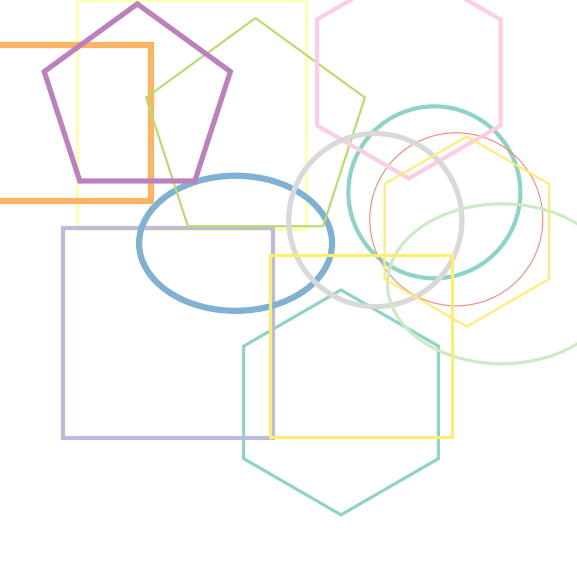[{"shape": "circle", "thickness": 2, "radius": 0.74, "center": [0.752, 0.666]}, {"shape": "hexagon", "thickness": 1.5, "radius": 0.97, "center": [0.591, 0.302]}, {"shape": "square", "thickness": 1.5, "radius": 0.99, "center": [0.331, 0.801]}, {"shape": "square", "thickness": 2, "radius": 0.91, "center": [0.292, 0.422]}, {"shape": "circle", "thickness": 0.5, "radius": 0.75, "center": [0.79, 0.619]}, {"shape": "oval", "thickness": 3, "radius": 0.84, "center": [0.408, 0.578]}, {"shape": "square", "thickness": 3, "radius": 0.68, "center": [0.125, 0.786]}, {"shape": "pentagon", "thickness": 1, "radius": 1.0, "center": [0.442, 0.769]}, {"shape": "hexagon", "thickness": 2, "radius": 0.92, "center": [0.708, 0.874]}, {"shape": "circle", "thickness": 2.5, "radius": 0.75, "center": [0.65, 0.618]}, {"shape": "pentagon", "thickness": 2.5, "radius": 0.85, "center": [0.238, 0.823]}, {"shape": "oval", "thickness": 1.5, "radius": 0.99, "center": [0.869, 0.508]}, {"shape": "hexagon", "thickness": 1, "radius": 0.82, "center": [0.808, 0.598]}, {"shape": "square", "thickness": 1.5, "radius": 0.79, "center": [0.625, 0.4]}]